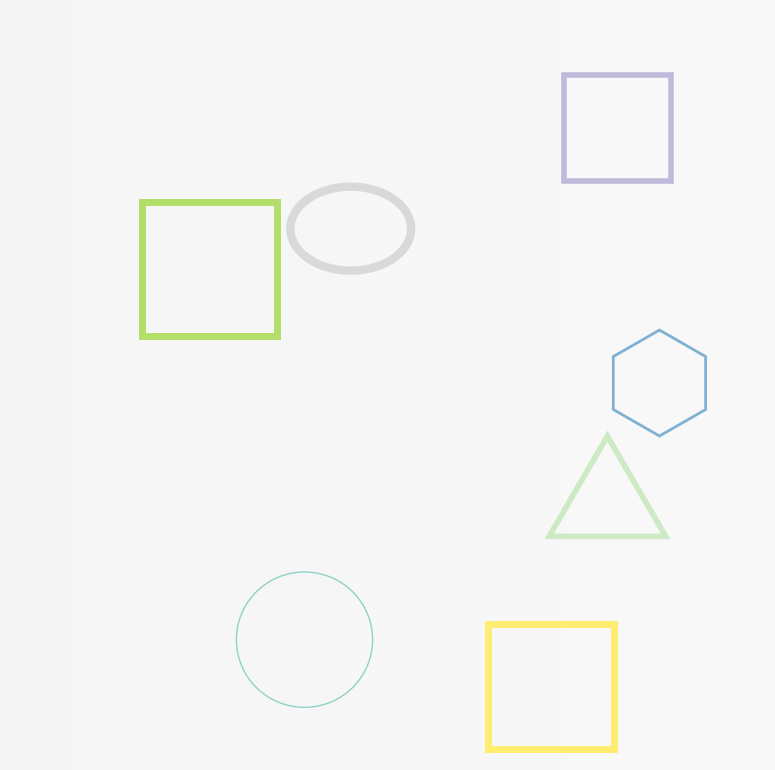[{"shape": "circle", "thickness": 0.5, "radius": 0.44, "center": [0.393, 0.169]}, {"shape": "square", "thickness": 2, "radius": 0.34, "center": [0.797, 0.834]}, {"shape": "hexagon", "thickness": 1, "radius": 0.34, "center": [0.851, 0.503]}, {"shape": "square", "thickness": 2.5, "radius": 0.44, "center": [0.27, 0.651]}, {"shape": "oval", "thickness": 3, "radius": 0.39, "center": [0.453, 0.703]}, {"shape": "triangle", "thickness": 2, "radius": 0.43, "center": [0.784, 0.347]}, {"shape": "square", "thickness": 2.5, "radius": 0.41, "center": [0.711, 0.109]}]